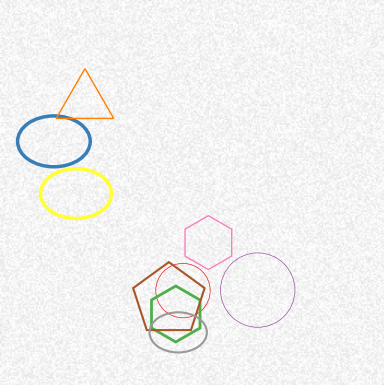[{"shape": "circle", "thickness": 0.5, "radius": 0.35, "center": [0.475, 0.245]}, {"shape": "oval", "thickness": 2.5, "radius": 0.47, "center": [0.14, 0.633]}, {"shape": "hexagon", "thickness": 2, "radius": 0.36, "center": [0.457, 0.184]}, {"shape": "circle", "thickness": 0.5, "radius": 0.48, "center": [0.669, 0.247]}, {"shape": "triangle", "thickness": 1, "radius": 0.43, "center": [0.221, 0.736]}, {"shape": "oval", "thickness": 2.5, "radius": 0.46, "center": [0.198, 0.497]}, {"shape": "pentagon", "thickness": 1.5, "radius": 0.49, "center": [0.439, 0.222]}, {"shape": "hexagon", "thickness": 1, "radius": 0.35, "center": [0.541, 0.37]}, {"shape": "oval", "thickness": 1.5, "radius": 0.37, "center": [0.463, 0.137]}]